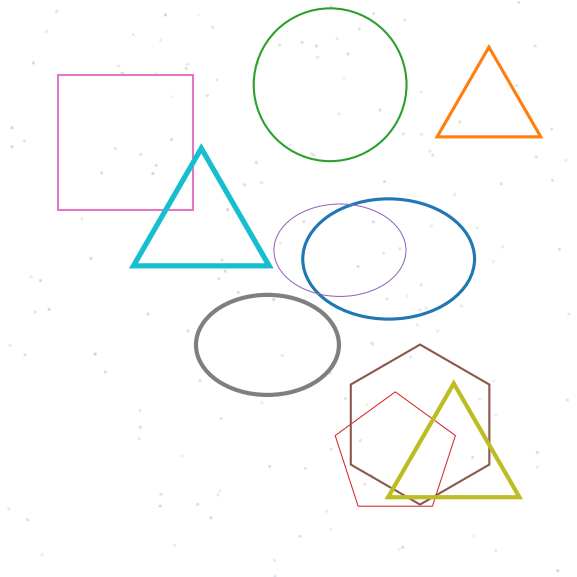[{"shape": "oval", "thickness": 1.5, "radius": 0.74, "center": [0.673, 0.551]}, {"shape": "triangle", "thickness": 1.5, "radius": 0.52, "center": [0.847, 0.814]}, {"shape": "circle", "thickness": 1, "radius": 0.66, "center": [0.572, 0.852]}, {"shape": "pentagon", "thickness": 0.5, "radius": 0.55, "center": [0.684, 0.211]}, {"shape": "oval", "thickness": 0.5, "radius": 0.57, "center": [0.589, 0.566]}, {"shape": "hexagon", "thickness": 1, "radius": 0.69, "center": [0.727, 0.264]}, {"shape": "square", "thickness": 1, "radius": 0.59, "center": [0.217, 0.752]}, {"shape": "oval", "thickness": 2, "radius": 0.62, "center": [0.463, 0.402]}, {"shape": "triangle", "thickness": 2, "radius": 0.66, "center": [0.786, 0.204]}, {"shape": "triangle", "thickness": 2.5, "radius": 0.68, "center": [0.349, 0.607]}]